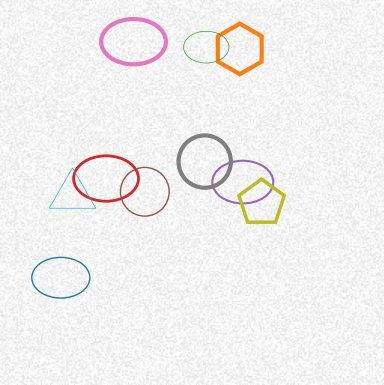[{"shape": "oval", "thickness": 1, "radius": 0.38, "center": [0.158, 0.279]}, {"shape": "hexagon", "thickness": 3, "radius": 0.33, "center": [0.623, 0.873]}, {"shape": "oval", "thickness": 0.5, "radius": 0.29, "center": [0.536, 0.878]}, {"shape": "oval", "thickness": 2, "radius": 0.42, "center": [0.275, 0.536]}, {"shape": "oval", "thickness": 1.5, "radius": 0.4, "center": [0.631, 0.527]}, {"shape": "circle", "thickness": 1, "radius": 0.32, "center": [0.376, 0.502]}, {"shape": "oval", "thickness": 3, "radius": 0.42, "center": [0.347, 0.892]}, {"shape": "circle", "thickness": 3, "radius": 0.34, "center": [0.532, 0.58]}, {"shape": "pentagon", "thickness": 2.5, "radius": 0.31, "center": [0.679, 0.473]}, {"shape": "triangle", "thickness": 0.5, "radius": 0.35, "center": [0.188, 0.494]}]